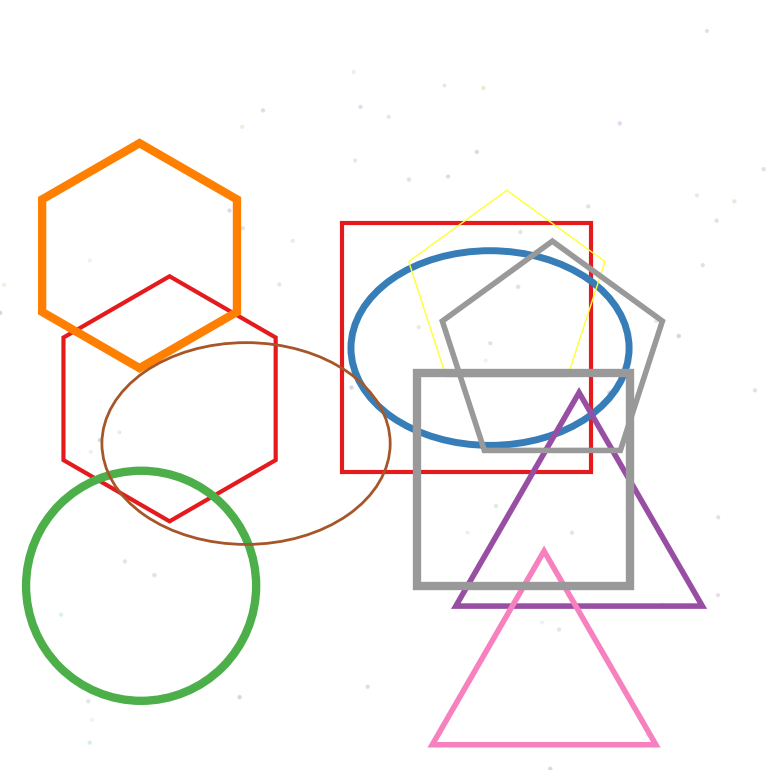[{"shape": "square", "thickness": 1.5, "radius": 0.81, "center": [0.606, 0.549]}, {"shape": "hexagon", "thickness": 1.5, "radius": 0.8, "center": [0.22, 0.482]}, {"shape": "oval", "thickness": 2.5, "radius": 0.9, "center": [0.636, 0.548]}, {"shape": "circle", "thickness": 3, "radius": 0.75, "center": [0.183, 0.239]}, {"shape": "triangle", "thickness": 2, "radius": 0.92, "center": [0.752, 0.305]}, {"shape": "hexagon", "thickness": 3, "radius": 0.73, "center": [0.181, 0.668]}, {"shape": "pentagon", "thickness": 0.5, "radius": 0.67, "center": [0.658, 0.619]}, {"shape": "oval", "thickness": 1, "radius": 0.94, "center": [0.32, 0.424]}, {"shape": "triangle", "thickness": 2, "radius": 0.84, "center": [0.707, 0.117]}, {"shape": "square", "thickness": 3, "radius": 0.69, "center": [0.68, 0.377]}, {"shape": "pentagon", "thickness": 2, "radius": 0.75, "center": [0.717, 0.537]}]